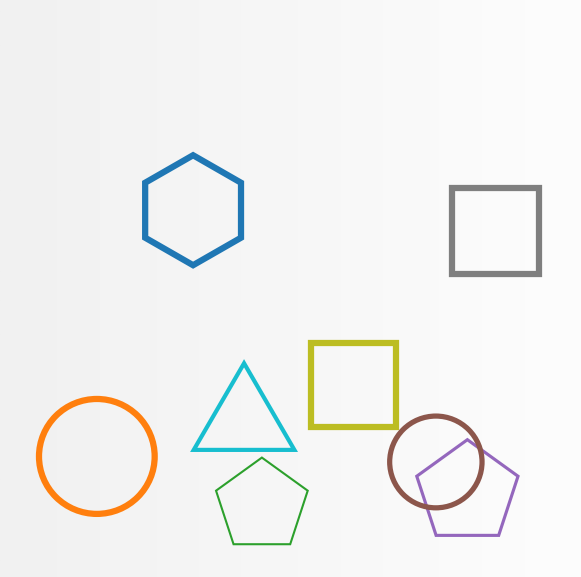[{"shape": "hexagon", "thickness": 3, "radius": 0.48, "center": [0.332, 0.635]}, {"shape": "circle", "thickness": 3, "radius": 0.5, "center": [0.167, 0.209]}, {"shape": "pentagon", "thickness": 1, "radius": 0.41, "center": [0.451, 0.124]}, {"shape": "pentagon", "thickness": 1.5, "radius": 0.46, "center": [0.804, 0.146]}, {"shape": "circle", "thickness": 2.5, "radius": 0.4, "center": [0.75, 0.199]}, {"shape": "square", "thickness": 3, "radius": 0.38, "center": [0.853, 0.599]}, {"shape": "square", "thickness": 3, "radius": 0.37, "center": [0.608, 0.333]}, {"shape": "triangle", "thickness": 2, "radius": 0.5, "center": [0.42, 0.27]}]